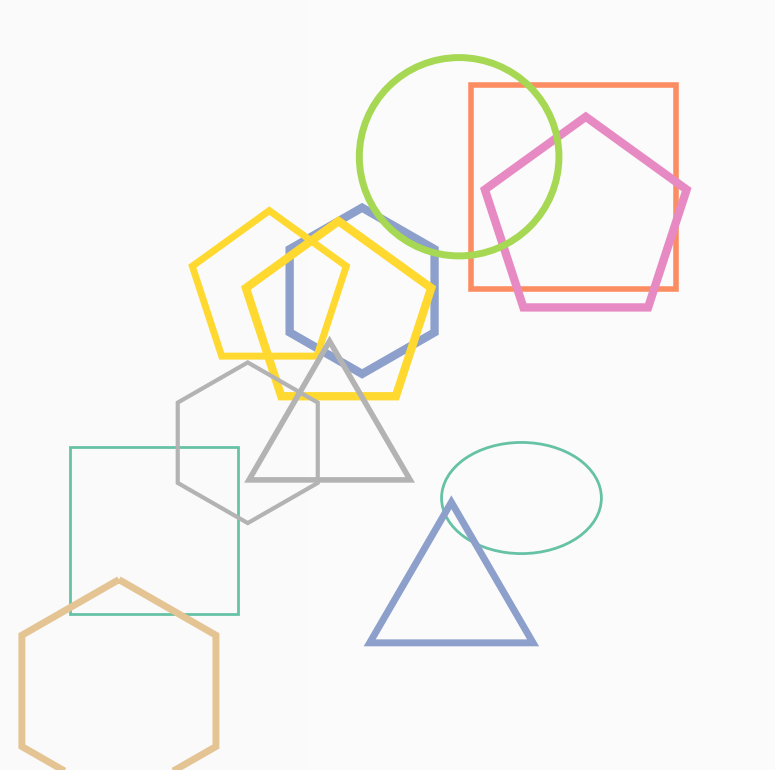[{"shape": "oval", "thickness": 1, "radius": 0.52, "center": [0.673, 0.353]}, {"shape": "square", "thickness": 1, "radius": 0.54, "center": [0.199, 0.312]}, {"shape": "square", "thickness": 2, "radius": 0.66, "center": [0.74, 0.757]}, {"shape": "triangle", "thickness": 2.5, "radius": 0.61, "center": [0.582, 0.226]}, {"shape": "hexagon", "thickness": 3, "radius": 0.54, "center": [0.467, 0.622]}, {"shape": "pentagon", "thickness": 3, "radius": 0.68, "center": [0.756, 0.711]}, {"shape": "circle", "thickness": 2.5, "radius": 0.64, "center": [0.592, 0.796]}, {"shape": "pentagon", "thickness": 3, "radius": 0.63, "center": [0.437, 0.587]}, {"shape": "pentagon", "thickness": 2.5, "radius": 0.52, "center": [0.347, 0.622]}, {"shape": "hexagon", "thickness": 2.5, "radius": 0.72, "center": [0.153, 0.103]}, {"shape": "triangle", "thickness": 2, "radius": 0.6, "center": [0.425, 0.437]}, {"shape": "hexagon", "thickness": 1.5, "radius": 0.52, "center": [0.32, 0.425]}]